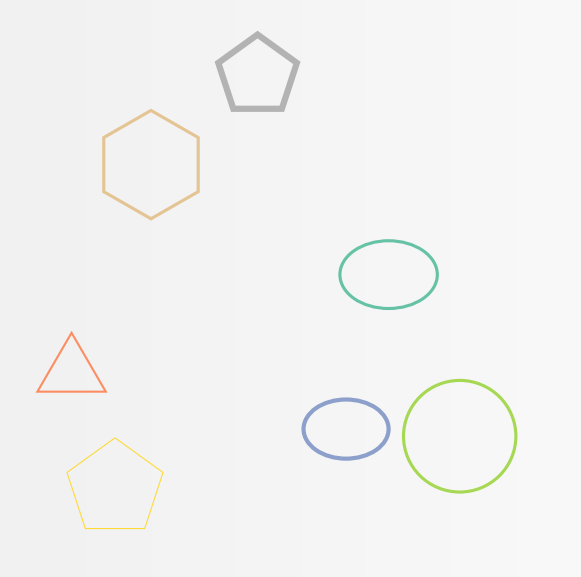[{"shape": "oval", "thickness": 1.5, "radius": 0.42, "center": [0.669, 0.524]}, {"shape": "triangle", "thickness": 1, "radius": 0.34, "center": [0.123, 0.355]}, {"shape": "oval", "thickness": 2, "radius": 0.37, "center": [0.595, 0.256]}, {"shape": "circle", "thickness": 1.5, "radius": 0.48, "center": [0.791, 0.244]}, {"shape": "pentagon", "thickness": 0.5, "radius": 0.43, "center": [0.198, 0.154]}, {"shape": "hexagon", "thickness": 1.5, "radius": 0.47, "center": [0.26, 0.714]}, {"shape": "pentagon", "thickness": 3, "radius": 0.36, "center": [0.443, 0.868]}]